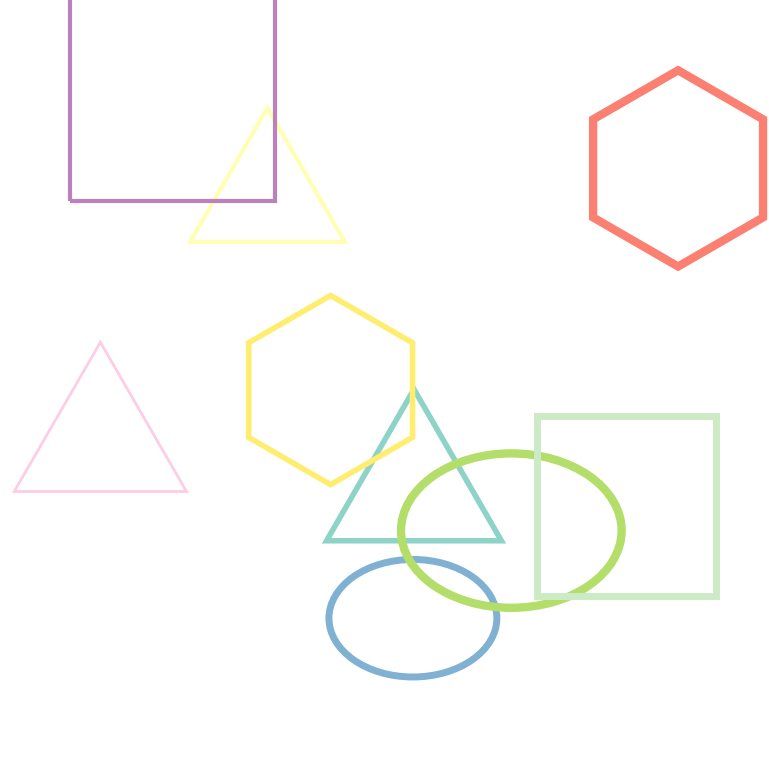[{"shape": "triangle", "thickness": 2, "radius": 0.66, "center": [0.538, 0.363]}, {"shape": "triangle", "thickness": 1.5, "radius": 0.58, "center": [0.347, 0.744]}, {"shape": "hexagon", "thickness": 3, "radius": 0.64, "center": [0.881, 0.781]}, {"shape": "oval", "thickness": 2.5, "radius": 0.55, "center": [0.536, 0.197]}, {"shape": "oval", "thickness": 3, "radius": 0.72, "center": [0.664, 0.311]}, {"shape": "triangle", "thickness": 1, "radius": 0.65, "center": [0.13, 0.426]}, {"shape": "square", "thickness": 1.5, "radius": 0.66, "center": [0.224, 0.872]}, {"shape": "square", "thickness": 2.5, "radius": 0.58, "center": [0.814, 0.343]}, {"shape": "hexagon", "thickness": 2, "radius": 0.61, "center": [0.429, 0.493]}]